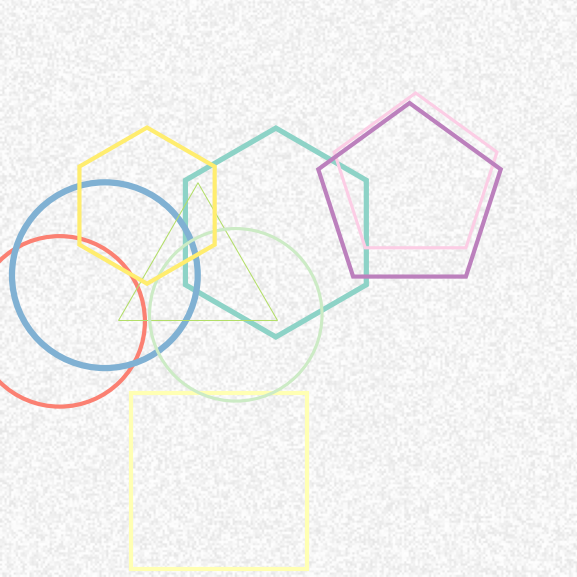[{"shape": "hexagon", "thickness": 2.5, "radius": 0.9, "center": [0.478, 0.597]}, {"shape": "square", "thickness": 2, "radius": 0.76, "center": [0.38, 0.166]}, {"shape": "circle", "thickness": 2, "radius": 0.74, "center": [0.103, 0.443]}, {"shape": "circle", "thickness": 3, "radius": 0.8, "center": [0.182, 0.523]}, {"shape": "triangle", "thickness": 0.5, "radius": 0.79, "center": [0.343, 0.524]}, {"shape": "pentagon", "thickness": 1.5, "radius": 0.74, "center": [0.72, 0.69]}, {"shape": "pentagon", "thickness": 2, "radius": 0.83, "center": [0.709, 0.655]}, {"shape": "circle", "thickness": 1.5, "radius": 0.75, "center": [0.408, 0.454]}, {"shape": "hexagon", "thickness": 2, "radius": 0.68, "center": [0.255, 0.643]}]